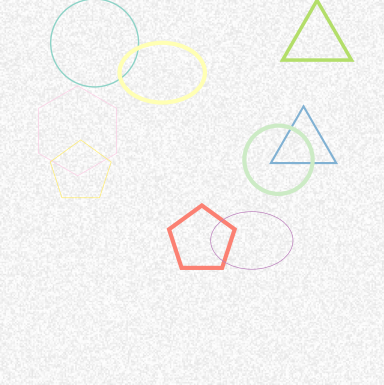[{"shape": "circle", "thickness": 1, "radius": 0.57, "center": [0.246, 0.888]}, {"shape": "oval", "thickness": 3, "radius": 0.55, "center": [0.421, 0.811]}, {"shape": "pentagon", "thickness": 3, "radius": 0.45, "center": [0.524, 0.377]}, {"shape": "triangle", "thickness": 1.5, "radius": 0.49, "center": [0.788, 0.626]}, {"shape": "triangle", "thickness": 2.5, "radius": 0.52, "center": [0.823, 0.896]}, {"shape": "hexagon", "thickness": 0.5, "radius": 0.58, "center": [0.202, 0.66]}, {"shape": "oval", "thickness": 0.5, "radius": 0.53, "center": [0.654, 0.375]}, {"shape": "circle", "thickness": 3, "radius": 0.44, "center": [0.723, 0.585]}, {"shape": "pentagon", "thickness": 0.5, "radius": 0.42, "center": [0.21, 0.554]}]